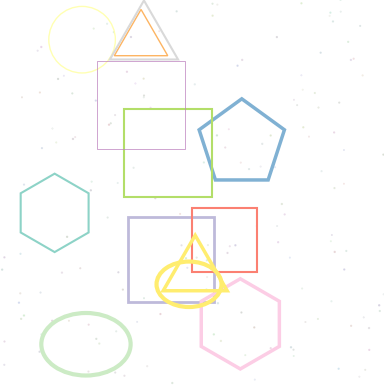[{"shape": "hexagon", "thickness": 1.5, "radius": 0.51, "center": [0.142, 0.447]}, {"shape": "circle", "thickness": 1, "radius": 0.43, "center": [0.213, 0.897]}, {"shape": "square", "thickness": 2, "radius": 0.56, "center": [0.445, 0.326]}, {"shape": "square", "thickness": 1.5, "radius": 0.42, "center": [0.584, 0.376]}, {"shape": "pentagon", "thickness": 2.5, "radius": 0.58, "center": [0.628, 0.627]}, {"shape": "triangle", "thickness": 1, "radius": 0.4, "center": [0.366, 0.895]}, {"shape": "square", "thickness": 1.5, "radius": 0.57, "center": [0.436, 0.602]}, {"shape": "hexagon", "thickness": 2.5, "radius": 0.59, "center": [0.624, 0.159]}, {"shape": "triangle", "thickness": 1.5, "radius": 0.51, "center": [0.374, 0.897]}, {"shape": "square", "thickness": 0.5, "radius": 0.57, "center": [0.366, 0.726]}, {"shape": "oval", "thickness": 3, "radius": 0.58, "center": [0.223, 0.106]}, {"shape": "oval", "thickness": 3, "radius": 0.42, "center": [0.491, 0.262]}, {"shape": "triangle", "thickness": 2.5, "radius": 0.48, "center": [0.507, 0.293]}]